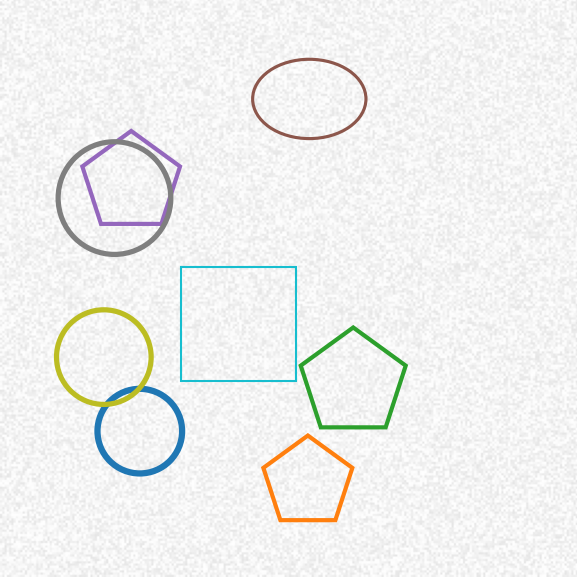[{"shape": "circle", "thickness": 3, "radius": 0.37, "center": [0.242, 0.253]}, {"shape": "pentagon", "thickness": 2, "radius": 0.41, "center": [0.533, 0.164]}, {"shape": "pentagon", "thickness": 2, "radius": 0.48, "center": [0.612, 0.336]}, {"shape": "pentagon", "thickness": 2, "radius": 0.44, "center": [0.227, 0.683]}, {"shape": "oval", "thickness": 1.5, "radius": 0.49, "center": [0.536, 0.828]}, {"shape": "circle", "thickness": 2.5, "radius": 0.49, "center": [0.198, 0.656]}, {"shape": "circle", "thickness": 2.5, "radius": 0.41, "center": [0.18, 0.381]}, {"shape": "square", "thickness": 1, "radius": 0.5, "center": [0.413, 0.438]}]